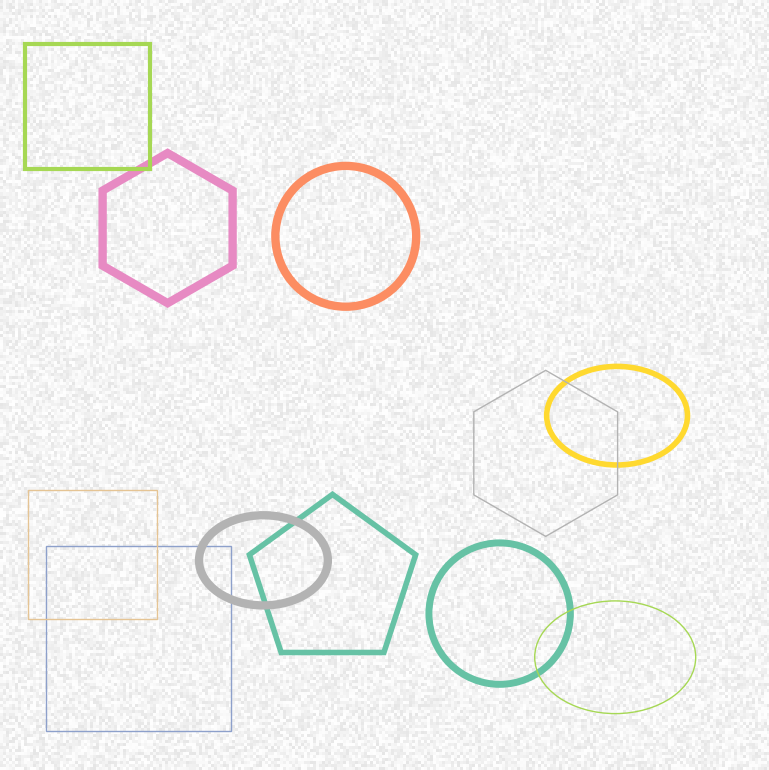[{"shape": "circle", "thickness": 2.5, "radius": 0.46, "center": [0.649, 0.203]}, {"shape": "pentagon", "thickness": 2, "radius": 0.57, "center": [0.432, 0.244]}, {"shape": "circle", "thickness": 3, "radius": 0.46, "center": [0.449, 0.693]}, {"shape": "square", "thickness": 0.5, "radius": 0.6, "center": [0.18, 0.171]}, {"shape": "hexagon", "thickness": 3, "radius": 0.49, "center": [0.218, 0.704]}, {"shape": "oval", "thickness": 0.5, "radius": 0.52, "center": [0.799, 0.146]}, {"shape": "square", "thickness": 1.5, "radius": 0.41, "center": [0.114, 0.862]}, {"shape": "oval", "thickness": 2, "radius": 0.46, "center": [0.801, 0.46]}, {"shape": "square", "thickness": 0.5, "radius": 0.42, "center": [0.12, 0.28]}, {"shape": "oval", "thickness": 3, "radius": 0.42, "center": [0.342, 0.272]}, {"shape": "hexagon", "thickness": 0.5, "radius": 0.54, "center": [0.709, 0.411]}]